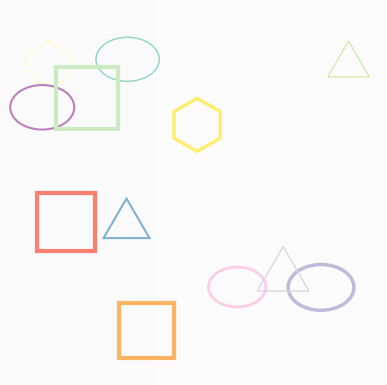[{"shape": "oval", "thickness": 1, "radius": 0.41, "center": [0.329, 0.846]}, {"shape": "pentagon", "thickness": 0.5, "radius": 0.31, "center": [0.124, 0.834]}, {"shape": "oval", "thickness": 2.5, "radius": 0.42, "center": [0.828, 0.254]}, {"shape": "square", "thickness": 3, "radius": 0.38, "center": [0.17, 0.423]}, {"shape": "triangle", "thickness": 1.5, "radius": 0.34, "center": [0.327, 0.416]}, {"shape": "square", "thickness": 3, "radius": 0.35, "center": [0.378, 0.142]}, {"shape": "triangle", "thickness": 0.5, "radius": 0.31, "center": [0.899, 0.831]}, {"shape": "oval", "thickness": 2, "radius": 0.37, "center": [0.612, 0.255]}, {"shape": "triangle", "thickness": 1, "radius": 0.39, "center": [0.731, 0.283]}, {"shape": "oval", "thickness": 1.5, "radius": 0.41, "center": [0.109, 0.721]}, {"shape": "square", "thickness": 3, "radius": 0.4, "center": [0.224, 0.745]}, {"shape": "hexagon", "thickness": 2.5, "radius": 0.34, "center": [0.509, 0.676]}]